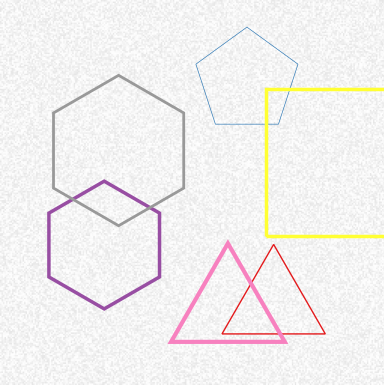[{"shape": "triangle", "thickness": 1, "radius": 0.77, "center": [0.711, 0.21]}, {"shape": "pentagon", "thickness": 0.5, "radius": 0.7, "center": [0.641, 0.79]}, {"shape": "hexagon", "thickness": 2.5, "radius": 0.83, "center": [0.271, 0.364]}, {"shape": "square", "thickness": 2.5, "radius": 0.96, "center": [0.884, 0.578]}, {"shape": "triangle", "thickness": 3, "radius": 0.85, "center": [0.592, 0.197]}, {"shape": "hexagon", "thickness": 2, "radius": 0.98, "center": [0.308, 0.609]}]